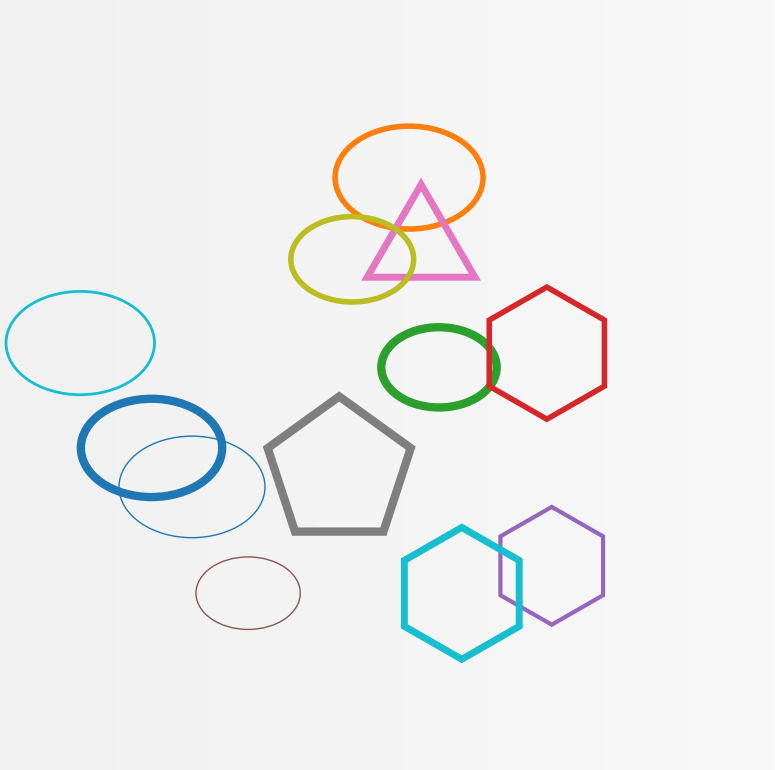[{"shape": "oval", "thickness": 0.5, "radius": 0.47, "center": [0.248, 0.368]}, {"shape": "oval", "thickness": 3, "radius": 0.46, "center": [0.195, 0.418]}, {"shape": "oval", "thickness": 2, "radius": 0.48, "center": [0.528, 0.769]}, {"shape": "oval", "thickness": 3, "radius": 0.37, "center": [0.566, 0.523]}, {"shape": "hexagon", "thickness": 2, "radius": 0.43, "center": [0.706, 0.541]}, {"shape": "hexagon", "thickness": 1.5, "radius": 0.38, "center": [0.712, 0.265]}, {"shape": "oval", "thickness": 0.5, "radius": 0.34, "center": [0.32, 0.23]}, {"shape": "triangle", "thickness": 2.5, "radius": 0.4, "center": [0.543, 0.68]}, {"shape": "pentagon", "thickness": 3, "radius": 0.49, "center": [0.438, 0.388]}, {"shape": "oval", "thickness": 2, "radius": 0.4, "center": [0.454, 0.663]}, {"shape": "hexagon", "thickness": 2.5, "radius": 0.43, "center": [0.596, 0.229]}, {"shape": "oval", "thickness": 1, "radius": 0.48, "center": [0.104, 0.554]}]